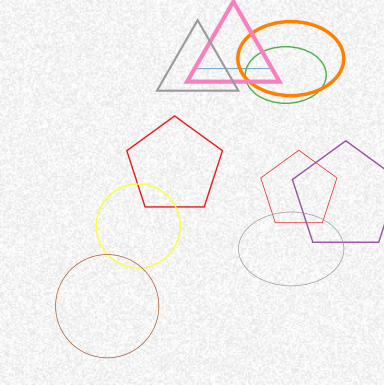[{"shape": "pentagon", "thickness": 1, "radius": 0.65, "center": [0.454, 0.568]}, {"shape": "pentagon", "thickness": 0.5, "radius": 0.52, "center": [0.776, 0.506]}, {"shape": "triangle", "thickness": 0.5, "radius": 0.59, "center": [0.607, 0.881]}, {"shape": "oval", "thickness": 1, "radius": 0.53, "center": [0.742, 0.805]}, {"shape": "pentagon", "thickness": 1, "radius": 0.73, "center": [0.898, 0.489]}, {"shape": "oval", "thickness": 2.5, "radius": 0.69, "center": [0.755, 0.848]}, {"shape": "circle", "thickness": 1, "radius": 0.54, "center": [0.359, 0.413]}, {"shape": "circle", "thickness": 0.5, "radius": 0.67, "center": [0.278, 0.205]}, {"shape": "triangle", "thickness": 3, "radius": 0.69, "center": [0.606, 0.857]}, {"shape": "oval", "thickness": 0.5, "radius": 0.68, "center": [0.756, 0.353]}, {"shape": "triangle", "thickness": 1.5, "radius": 0.61, "center": [0.513, 0.825]}]